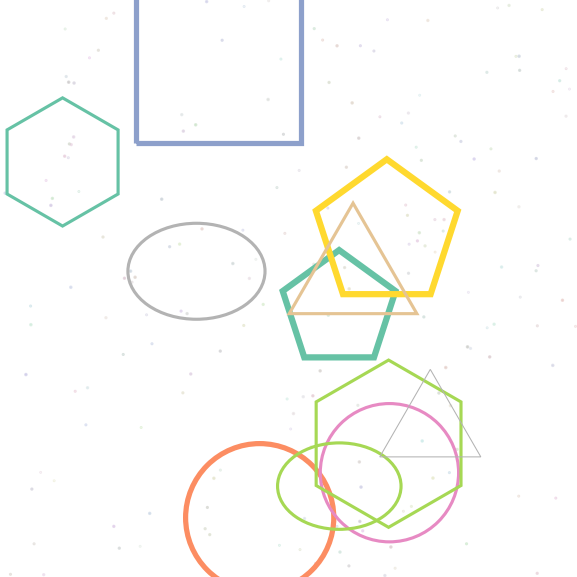[{"shape": "hexagon", "thickness": 1.5, "radius": 0.55, "center": [0.108, 0.719]}, {"shape": "pentagon", "thickness": 3, "radius": 0.51, "center": [0.587, 0.463]}, {"shape": "circle", "thickness": 2.5, "radius": 0.64, "center": [0.45, 0.103]}, {"shape": "square", "thickness": 2.5, "radius": 0.71, "center": [0.378, 0.894]}, {"shape": "circle", "thickness": 1.5, "radius": 0.6, "center": [0.674, 0.181]}, {"shape": "oval", "thickness": 1.5, "radius": 0.53, "center": [0.588, 0.157]}, {"shape": "hexagon", "thickness": 1.5, "radius": 0.72, "center": [0.673, 0.231]}, {"shape": "pentagon", "thickness": 3, "radius": 0.65, "center": [0.67, 0.594]}, {"shape": "triangle", "thickness": 1.5, "radius": 0.64, "center": [0.611, 0.52]}, {"shape": "oval", "thickness": 1.5, "radius": 0.59, "center": [0.34, 0.529]}, {"shape": "triangle", "thickness": 0.5, "radius": 0.51, "center": [0.745, 0.259]}]